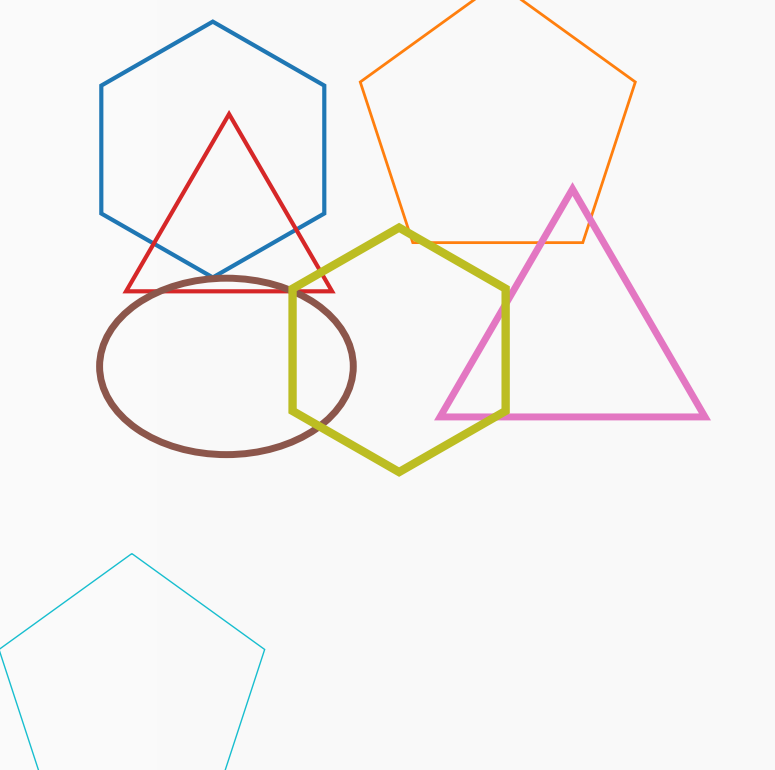[{"shape": "hexagon", "thickness": 1.5, "radius": 0.83, "center": [0.275, 0.806]}, {"shape": "pentagon", "thickness": 1, "radius": 0.93, "center": [0.642, 0.836]}, {"shape": "triangle", "thickness": 1.5, "radius": 0.77, "center": [0.296, 0.698]}, {"shape": "oval", "thickness": 2.5, "radius": 0.82, "center": [0.292, 0.524]}, {"shape": "triangle", "thickness": 2.5, "radius": 0.99, "center": [0.739, 0.557]}, {"shape": "hexagon", "thickness": 3, "radius": 0.79, "center": [0.515, 0.546]}, {"shape": "pentagon", "thickness": 0.5, "radius": 0.9, "center": [0.17, 0.101]}]